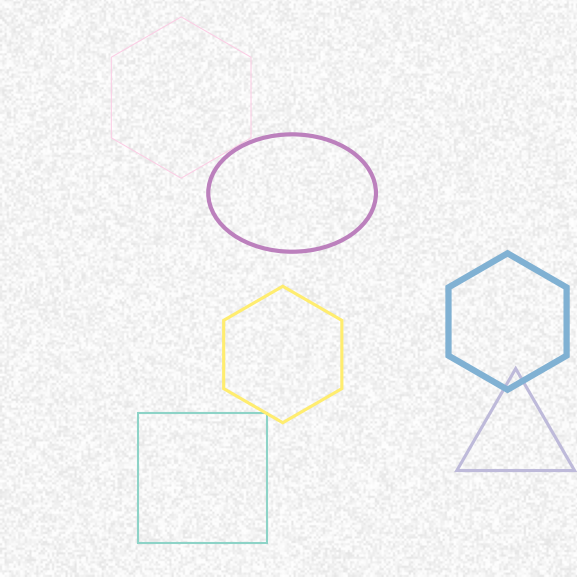[{"shape": "square", "thickness": 1, "radius": 0.56, "center": [0.351, 0.172]}, {"shape": "triangle", "thickness": 1.5, "radius": 0.59, "center": [0.893, 0.243]}, {"shape": "hexagon", "thickness": 3, "radius": 0.59, "center": [0.879, 0.442]}, {"shape": "hexagon", "thickness": 0.5, "radius": 0.7, "center": [0.314, 0.83]}, {"shape": "oval", "thickness": 2, "radius": 0.73, "center": [0.506, 0.665]}, {"shape": "hexagon", "thickness": 1.5, "radius": 0.59, "center": [0.49, 0.385]}]